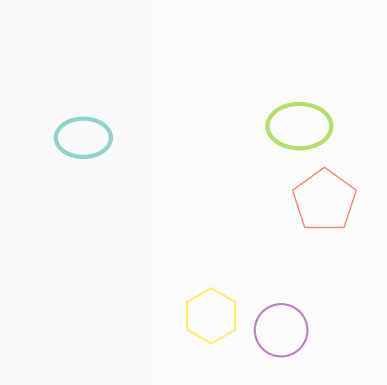[{"shape": "oval", "thickness": 3, "radius": 0.36, "center": [0.215, 0.642]}, {"shape": "pentagon", "thickness": 1, "radius": 0.43, "center": [0.837, 0.479]}, {"shape": "oval", "thickness": 3, "radius": 0.41, "center": [0.773, 0.672]}, {"shape": "circle", "thickness": 1.5, "radius": 0.34, "center": [0.725, 0.142]}, {"shape": "hexagon", "thickness": 1.5, "radius": 0.36, "center": [0.545, 0.18]}]